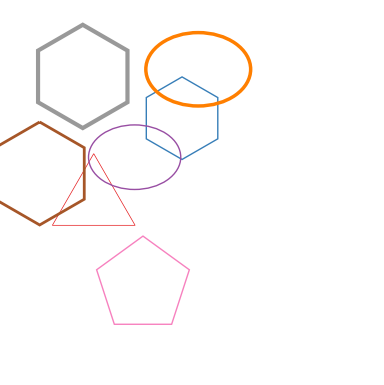[{"shape": "triangle", "thickness": 0.5, "radius": 0.62, "center": [0.243, 0.477]}, {"shape": "hexagon", "thickness": 1, "radius": 0.54, "center": [0.473, 0.693]}, {"shape": "oval", "thickness": 1, "radius": 0.6, "center": [0.35, 0.592]}, {"shape": "oval", "thickness": 2.5, "radius": 0.68, "center": [0.515, 0.82]}, {"shape": "hexagon", "thickness": 2, "radius": 0.67, "center": [0.103, 0.549]}, {"shape": "pentagon", "thickness": 1, "radius": 0.63, "center": [0.371, 0.26]}, {"shape": "hexagon", "thickness": 3, "radius": 0.67, "center": [0.215, 0.801]}]